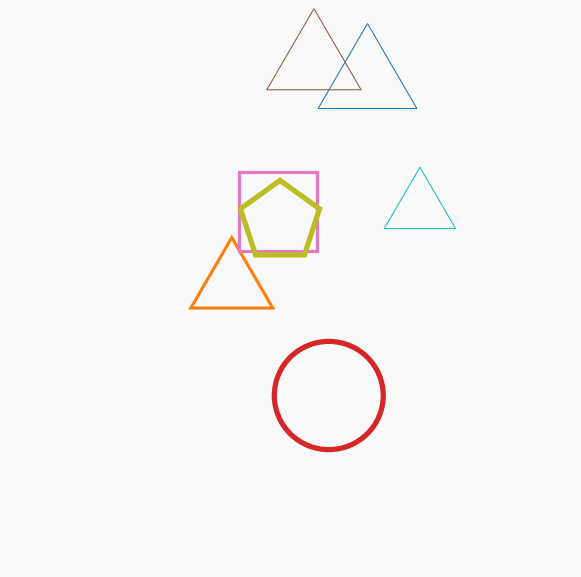[{"shape": "triangle", "thickness": 0.5, "radius": 0.49, "center": [0.632, 0.86]}, {"shape": "triangle", "thickness": 1.5, "radius": 0.41, "center": [0.399, 0.506]}, {"shape": "circle", "thickness": 2.5, "radius": 0.47, "center": [0.566, 0.314]}, {"shape": "triangle", "thickness": 0.5, "radius": 0.47, "center": [0.54, 0.891]}, {"shape": "square", "thickness": 1.5, "radius": 0.34, "center": [0.478, 0.633]}, {"shape": "pentagon", "thickness": 2.5, "radius": 0.36, "center": [0.482, 0.615]}, {"shape": "triangle", "thickness": 0.5, "radius": 0.35, "center": [0.722, 0.639]}]